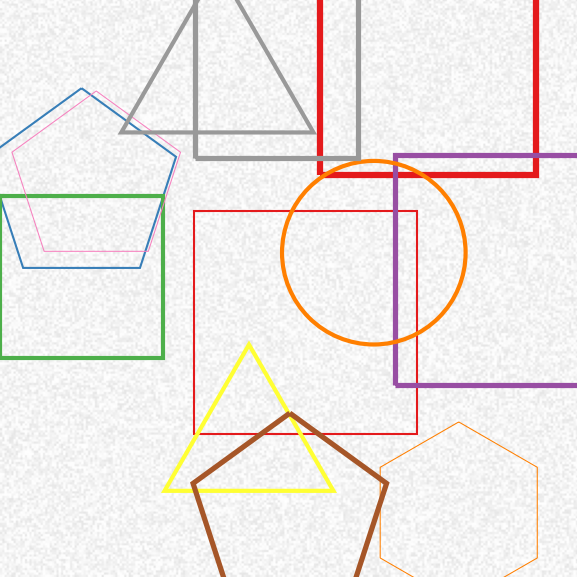[{"shape": "square", "thickness": 1, "radius": 0.96, "center": [0.529, 0.441]}, {"shape": "square", "thickness": 3, "radius": 0.93, "center": [0.741, 0.883]}, {"shape": "pentagon", "thickness": 1, "radius": 0.86, "center": [0.141, 0.674]}, {"shape": "square", "thickness": 2, "radius": 0.7, "center": [0.141, 0.52]}, {"shape": "square", "thickness": 2.5, "radius": 1.0, "center": [0.883, 0.532]}, {"shape": "circle", "thickness": 2, "radius": 0.79, "center": [0.647, 0.562]}, {"shape": "hexagon", "thickness": 0.5, "radius": 0.79, "center": [0.794, 0.111]}, {"shape": "triangle", "thickness": 2, "radius": 0.84, "center": [0.431, 0.234]}, {"shape": "pentagon", "thickness": 2.5, "radius": 0.88, "center": [0.502, 0.108]}, {"shape": "pentagon", "thickness": 0.5, "radius": 0.77, "center": [0.167, 0.688]}, {"shape": "square", "thickness": 2.5, "radius": 0.7, "center": [0.478, 0.866]}, {"shape": "triangle", "thickness": 2, "radius": 0.96, "center": [0.376, 0.866]}]